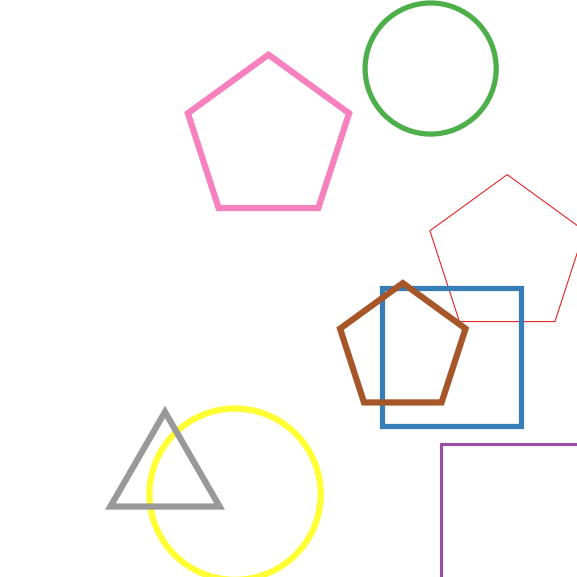[{"shape": "pentagon", "thickness": 0.5, "radius": 0.7, "center": [0.878, 0.556]}, {"shape": "square", "thickness": 2.5, "radius": 0.6, "center": [0.782, 0.381]}, {"shape": "circle", "thickness": 2.5, "radius": 0.57, "center": [0.746, 0.88]}, {"shape": "square", "thickness": 1.5, "radius": 0.65, "center": [0.893, 0.1]}, {"shape": "circle", "thickness": 3, "radius": 0.74, "center": [0.407, 0.143]}, {"shape": "pentagon", "thickness": 3, "radius": 0.57, "center": [0.697, 0.395]}, {"shape": "pentagon", "thickness": 3, "radius": 0.73, "center": [0.465, 0.758]}, {"shape": "triangle", "thickness": 3, "radius": 0.55, "center": [0.286, 0.177]}]